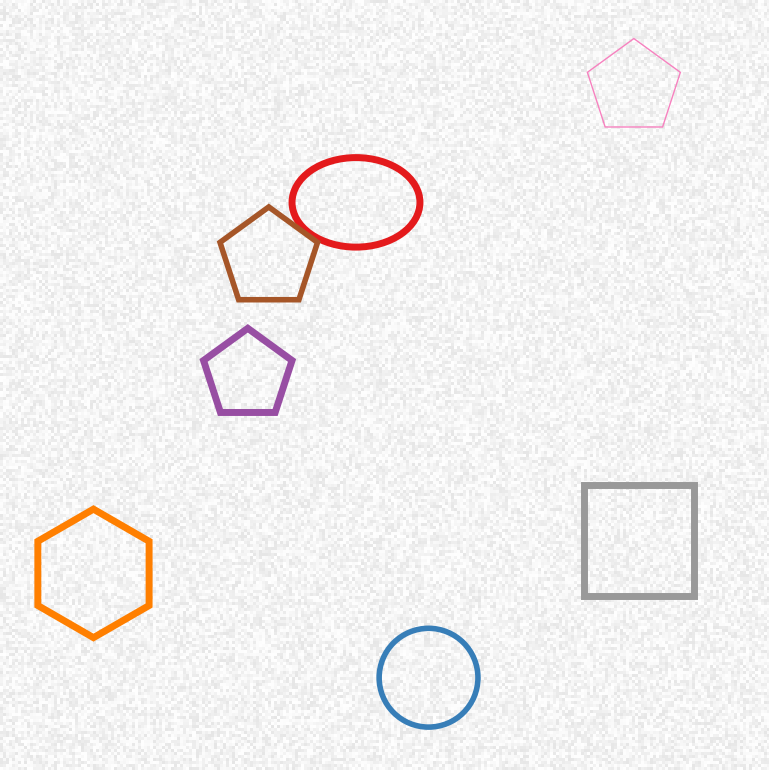[{"shape": "oval", "thickness": 2.5, "radius": 0.42, "center": [0.462, 0.737]}, {"shape": "circle", "thickness": 2, "radius": 0.32, "center": [0.557, 0.12]}, {"shape": "pentagon", "thickness": 2.5, "radius": 0.3, "center": [0.322, 0.513]}, {"shape": "hexagon", "thickness": 2.5, "radius": 0.42, "center": [0.121, 0.255]}, {"shape": "pentagon", "thickness": 2, "radius": 0.33, "center": [0.349, 0.665]}, {"shape": "pentagon", "thickness": 0.5, "radius": 0.32, "center": [0.823, 0.886]}, {"shape": "square", "thickness": 2.5, "radius": 0.36, "center": [0.83, 0.298]}]